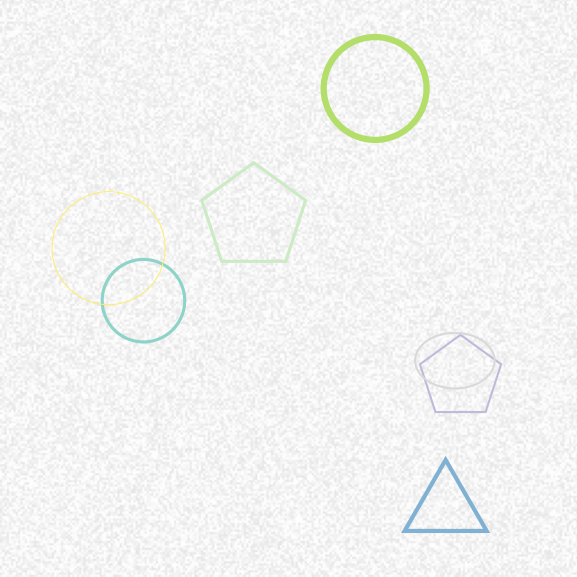[{"shape": "circle", "thickness": 1.5, "radius": 0.36, "center": [0.248, 0.479]}, {"shape": "pentagon", "thickness": 1, "radius": 0.37, "center": [0.797, 0.345]}, {"shape": "triangle", "thickness": 2, "radius": 0.41, "center": [0.772, 0.121]}, {"shape": "circle", "thickness": 3, "radius": 0.45, "center": [0.65, 0.846]}, {"shape": "oval", "thickness": 1, "radius": 0.34, "center": [0.788, 0.375]}, {"shape": "pentagon", "thickness": 1.5, "radius": 0.47, "center": [0.439, 0.623]}, {"shape": "circle", "thickness": 0.5, "radius": 0.49, "center": [0.188, 0.569]}]